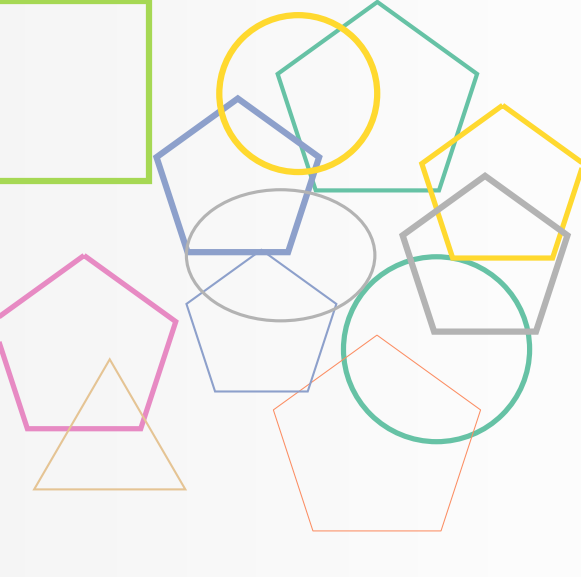[{"shape": "pentagon", "thickness": 2, "radius": 0.9, "center": [0.649, 0.815]}, {"shape": "circle", "thickness": 2.5, "radius": 0.8, "center": [0.751, 0.394]}, {"shape": "pentagon", "thickness": 0.5, "radius": 0.94, "center": [0.649, 0.231]}, {"shape": "pentagon", "thickness": 1, "radius": 0.68, "center": [0.45, 0.431]}, {"shape": "pentagon", "thickness": 3, "radius": 0.74, "center": [0.409, 0.681]}, {"shape": "pentagon", "thickness": 2.5, "radius": 0.83, "center": [0.145, 0.391]}, {"shape": "square", "thickness": 3, "radius": 0.78, "center": [0.101, 0.841]}, {"shape": "circle", "thickness": 3, "radius": 0.68, "center": [0.513, 0.837]}, {"shape": "pentagon", "thickness": 2.5, "radius": 0.73, "center": [0.865, 0.671]}, {"shape": "triangle", "thickness": 1, "radius": 0.75, "center": [0.189, 0.227]}, {"shape": "pentagon", "thickness": 3, "radius": 0.75, "center": [0.834, 0.546]}, {"shape": "oval", "thickness": 1.5, "radius": 0.81, "center": [0.483, 0.557]}]